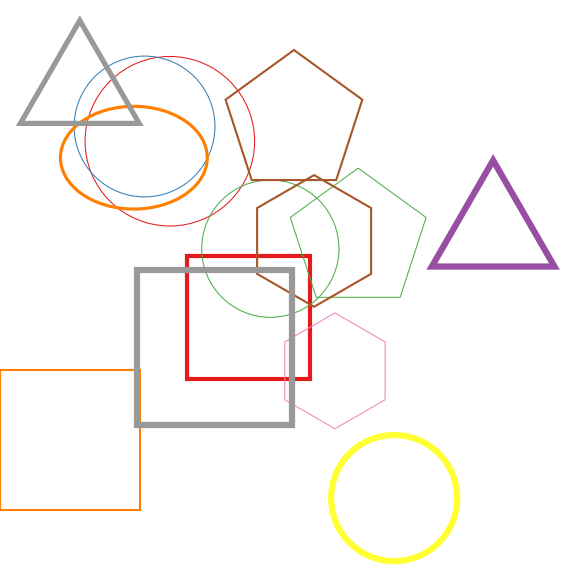[{"shape": "square", "thickness": 2, "radius": 0.53, "center": [0.43, 0.45]}, {"shape": "circle", "thickness": 0.5, "radius": 0.73, "center": [0.294, 0.755]}, {"shape": "circle", "thickness": 0.5, "radius": 0.61, "center": [0.25, 0.78]}, {"shape": "circle", "thickness": 0.5, "radius": 0.59, "center": [0.468, 0.569]}, {"shape": "pentagon", "thickness": 0.5, "radius": 0.62, "center": [0.62, 0.584]}, {"shape": "triangle", "thickness": 3, "radius": 0.61, "center": [0.854, 0.599]}, {"shape": "oval", "thickness": 1.5, "radius": 0.64, "center": [0.232, 0.726]}, {"shape": "square", "thickness": 1, "radius": 0.61, "center": [0.121, 0.238]}, {"shape": "circle", "thickness": 3, "radius": 0.55, "center": [0.683, 0.137]}, {"shape": "pentagon", "thickness": 1, "radius": 0.62, "center": [0.509, 0.788]}, {"shape": "hexagon", "thickness": 1, "radius": 0.57, "center": [0.544, 0.582]}, {"shape": "hexagon", "thickness": 0.5, "radius": 0.5, "center": [0.58, 0.357]}, {"shape": "triangle", "thickness": 2.5, "radius": 0.59, "center": [0.138, 0.845]}, {"shape": "square", "thickness": 3, "radius": 0.67, "center": [0.372, 0.397]}]